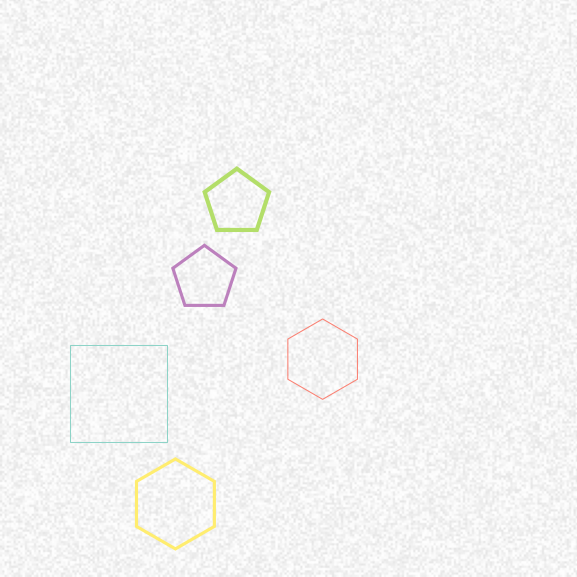[{"shape": "square", "thickness": 0.5, "radius": 0.42, "center": [0.205, 0.317]}, {"shape": "hexagon", "thickness": 0.5, "radius": 0.35, "center": [0.559, 0.377]}, {"shape": "pentagon", "thickness": 2, "radius": 0.29, "center": [0.41, 0.648]}, {"shape": "pentagon", "thickness": 1.5, "radius": 0.29, "center": [0.354, 0.517]}, {"shape": "hexagon", "thickness": 1.5, "radius": 0.39, "center": [0.304, 0.127]}]